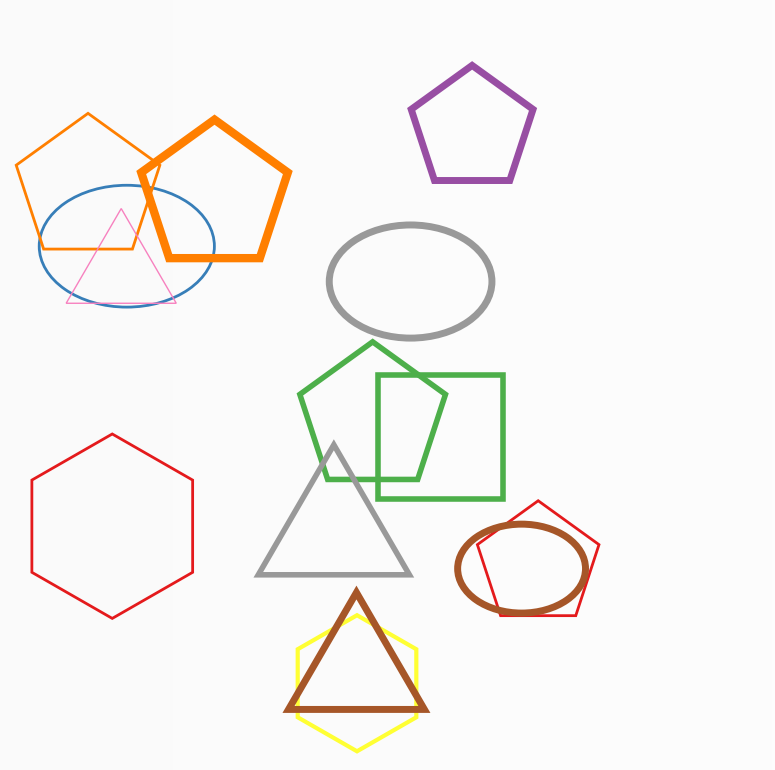[{"shape": "hexagon", "thickness": 1, "radius": 0.6, "center": [0.145, 0.317]}, {"shape": "pentagon", "thickness": 1, "radius": 0.41, "center": [0.694, 0.267]}, {"shape": "oval", "thickness": 1, "radius": 0.57, "center": [0.164, 0.68]}, {"shape": "pentagon", "thickness": 2, "radius": 0.49, "center": [0.481, 0.457]}, {"shape": "square", "thickness": 2, "radius": 0.4, "center": [0.569, 0.433]}, {"shape": "pentagon", "thickness": 2.5, "radius": 0.41, "center": [0.609, 0.832]}, {"shape": "pentagon", "thickness": 3, "radius": 0.5, "center": [0.277, 0.745]}, {"shape": "pentagon", "thickness": 1, "radius": 0.49, "center": [0.114, 0.755]}, {"shape": "hexagon", "thickness": 1.5, "radius": 0.44, "center": [0.461, 0.113]}, {"shape": "triangle", "thickness": 2.5, "radius": 0.51, "center": [0.46, 0.129]}, {"shape": "oval", "thickness": 2.5, "radius": 0.41, "center": [0.673, 0.262]}, {"shape": "triangle", "thickness": 0.5, "radius": 0.41, "center": [0.156, 0.647]}, {"shape": "triangle", "thickness": 2, "radius": 0.56, "center": [0.431, 0.31]}, {"shape": "oval", "thickness": 2.5, "radius": 0.52, "center": [0.53, 0.634]}]